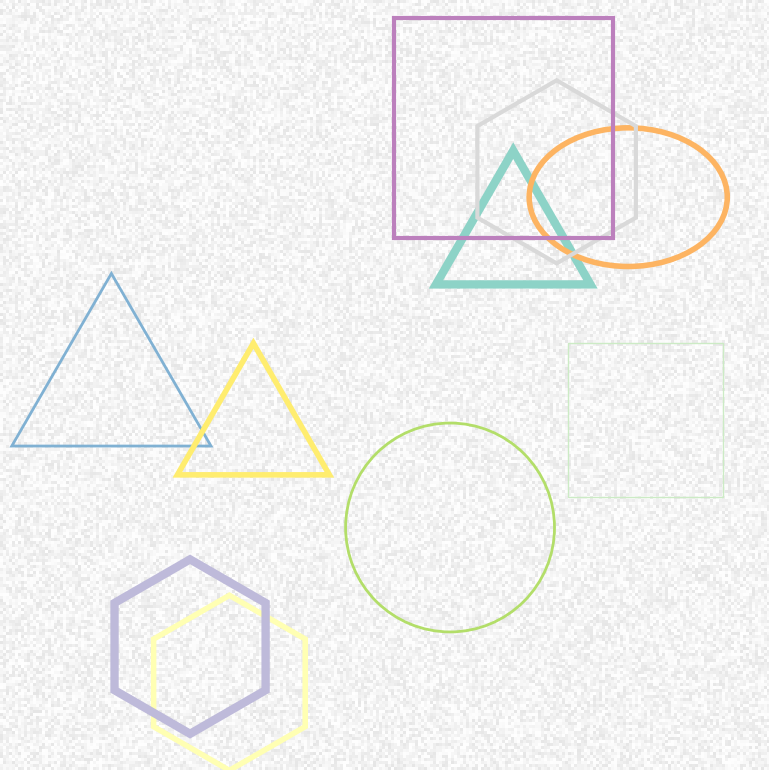[{"shape": "triangle", "thickness": 3, "radius": 0.58, "center": [0.667, 0.689]}, {"shape": "hexagon", "thickness": 2, "radius": 0.57, "center": [0.298, 0.113]}, {"shape": "hexagon", "thickness": 3, "radius": 0.57, "center": [0.247, 0.16]}, {"shape": "triangle", "thickness": 1, "radius": 0.75, "center": [0.145, 0.495]}, {"shape": "oval", "thickness": 2, "radius": 0.64, "center": [0.816, 0.744]}, {"shape": "circle", "thickness": 1, "radius": 0.68, "center": [0.584, 0.315]}, {"shape": "hexagon", "thickness": 1.5, "radius": 0.59, "center": [0.723, 0.777]}, {"shape": "square", "thickness": 1.5, "radius": 0.71, "center": [0.654, 0.833]}, {"shape": "square", "thickness": 0.5, "radius": 0.5, "center": [0.838, 0.455]}, {"shape": "triangle", "thickness": 2, "radius": 0.57, "center": [0.329, 0.44]}]